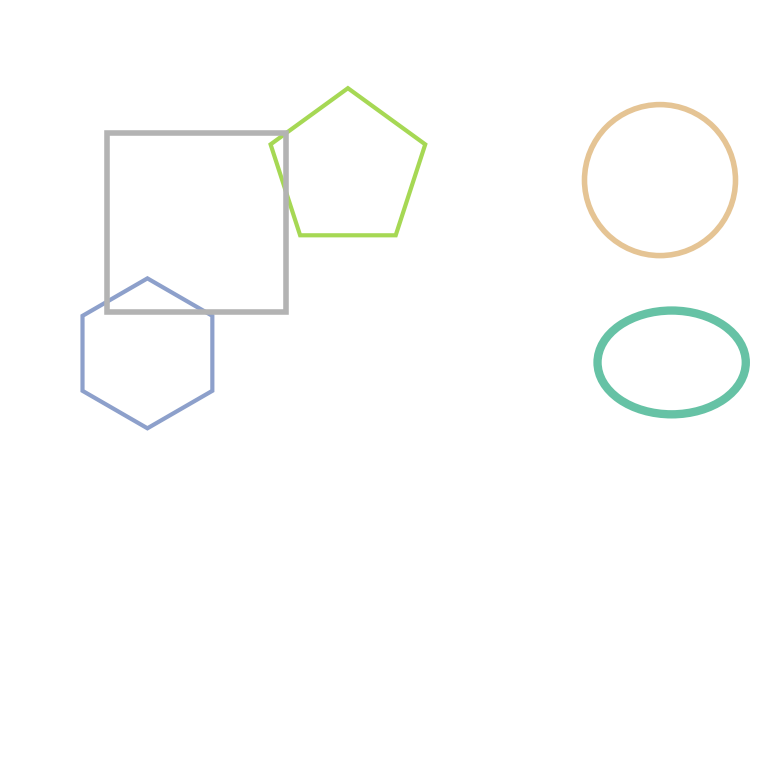[{"shape": "oval", "thickness": 3, "radius": 0.48, "center": [0.872, 0.529]}, {"shape": "hexagon", "thickness": 1.5, "radius": 0.49, "center": [0.191, 0.541]}, {"shape": "pentagon", "thickness": 1.5, "radius": 0.53, "center": [0.452, 0.78]}, {"shape": "circle", "thickness": 2, "radius": 0.49, "center": [0.857, 0.766]}, {"shape": "square", "thickness": 2, "radius": 0.58, "center": [0.255, 0.711]}]